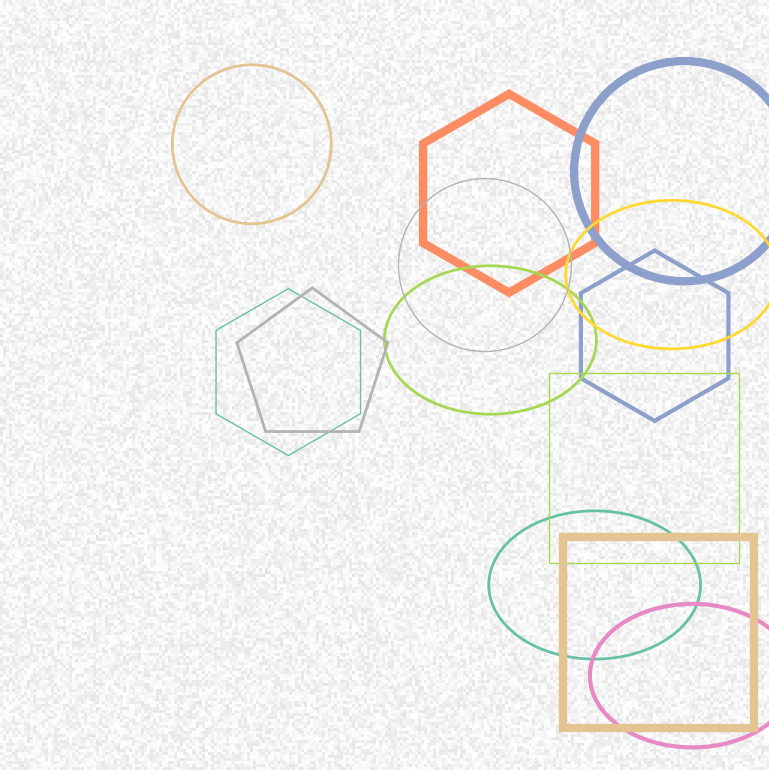[{"shape": "hexagon", "thickness": 0.5, "radius": 0.54, "center": [0.374, 0.517]}, {"shape": "oval", "thickness": 1, "radius": 0.69, "center": [0.772, 0.24]}, {"shape": "hexagon", "thickness": 3, "radius": 0.65, "center": [0.661, 0.749]}, {"shape": "hexagon", "thickness": 1.5, "radius": 0.55, "center": [0.85, 0.564]}, {"shape": "circle", "thickness": 3, "radius": 0.72, "center": [0.889, 0.778]}, {"shape": "oval", "thickness": 1.5, "radius": 0.67, "center": [0.899, 0.123]}, {"shape": "square", "thickness": 0.5, "radius": 0.62, "center": [0.836, 0.392]}, {"shape": "oval", "thickness": 1, "radius": 0.69, "center": [0.637, 0.558]}, {"shape": "oval", "thickness": 1, "radius": 0.69, "center": [0.872, 0.643]}, {"shape": "circle", "thickness": 1, "radius": 0.52, "center": [0.327, 0.813]}, {"shape": "square", "thickness": 3, "radius": 0.62, "center": [0.855, 0.178]}, {"shape": "circle", "thickness": 0.5, "radius": 0.56, "center": [0.63, 0.656]}, {"shape": "pentagon", "thickness": 1, "radius": 0.52, "center": [0.406, 0.523]}]